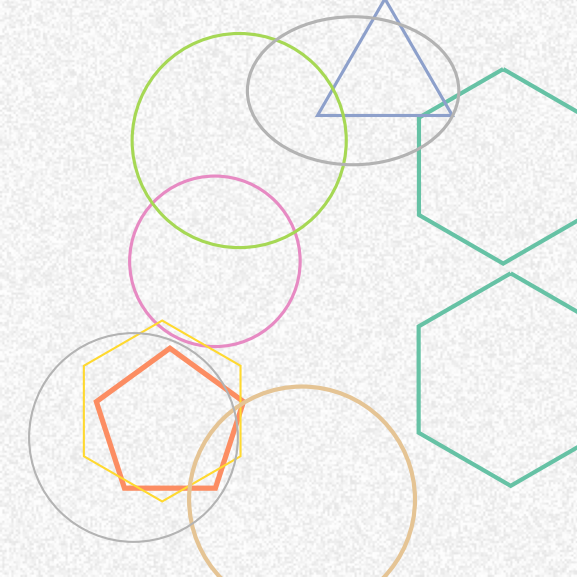[{"shape": "hexagon", "thickness": 2, "radius": 0.84, "center": [0.871, 0.711]}, {"shape": "hexagon", "thickness": 2, "radius": 0.92, "center": [0.884, 0.342]}, {"shape": "pentagon", "thickness": 2.5, "radius": 0.67, "center": [0.294, 0.262]}, {"shape": "triangle", "thickness": 1.5, "radius": 0.67, "center": [0.667, 0.867]}, {"shape": "circle", "thickness": 1.5, "radius": 0.74, "center": [0.372, 0.547]}, {"shape": "circle", "thickness": 1.5, "radius": 0.93, "center": [0.414, 0.756]}, {"shape": "hexagon", "thickness": 1, "radius": 0.78, "center": [0.281, 0.287]}, {"shape": "circle", "thickness": 2, "radius": 0.98, "center": [0.523, 0.134]}, {"shape": "oval", "thickness": 1.5, "radius": 0.92, "center": [0.611, 0.842]}, {"shape": "circle", "thickness": 1, "radius": 0.9, "center": [0.231, 0.242]}]